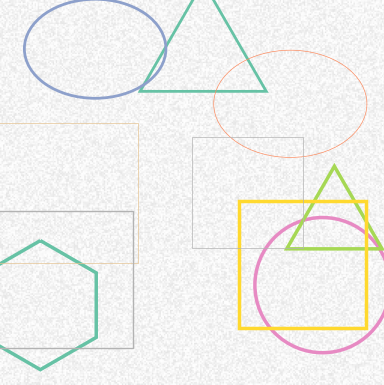[{"shape": "hexagon", "thickness": 2.5, "radius": 0.84, "center": [0.105, 0.207]}, {"shape": "triangle", "thickness": 2, "radius": 0.95, "center": [0.528, 0.857]}, {"shape": "oval", "thickness": 0.5, "radius": 0.99, "center": [0.754, 0.73]}, {"shape": "oval", "thickness": 2, "radius": 0.92, "center": [0.247, 0.873]}, {"shape": "circle", "thickness": 2.5, "radius": 0.88, "center": [0.838, 0.259]}, {"shape": "triangle", "thickness": 2.5, "radius": 0.71, "center": [0.869, 0.425]}, {"shape": "square", "thickness": 2.5, "radius": 0.82, "center": [0.786, 0.312]}, {"shape": "square", "thickness": 0.5, "radius": 0.91, "center": [0.176, 0.499]}, {"shape": "square", "thickness": 0.5, "radius": 0.72, "center": [0.643, 0.5]}, {"shape": "square", "thickness": 1, "radius": 0.89, "center": [0.168, 0.274]}]